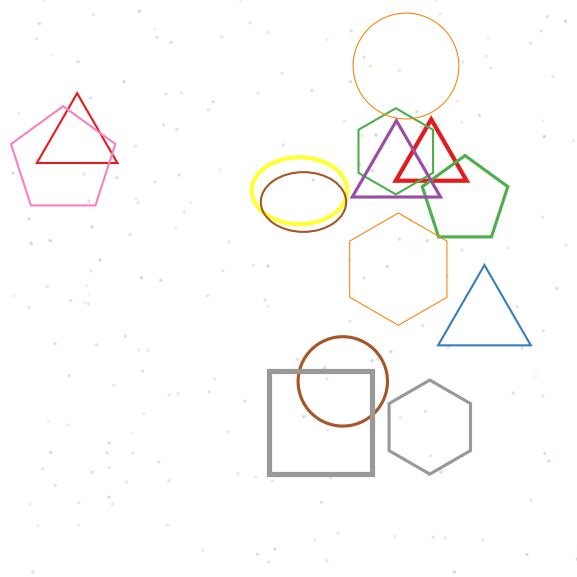[{"shape": "triangle", "thickness": 1, "radius": 0.4, "center": [0.134, 0.757]}, {"shape": "triangle", "thickness": 2, "radius": 0.35, "center": [0.747, 0.722]}, {"shape": "triangle", "thickness": 1, "radius": 0.46, "center": [0.839, 0.447]}, {"shape": "hexagon", "thickness": 1, "radius": 0.37, "center": [0.685, 0.737]}, {"shape": "pentagon", "thickness": 1.5, "radius": 0.39, "center": [0.805, 0.652]}, {"shape": "triangle", "thickness": 1.5, "radius": 0.44, "center": [0.686, 0.702]}, {"shape": "circle", "thickness": 0.5, "radius": 0.46, "center": [0.703, 0.885]}, {"shape": "hexagon", "thickness": 0.5, "radius": 0.49, "center": [0.69, 0.533]}, {"shape": "oval", "thickness": 2, "radius": 0.41, "center": [0.519, 0.669]}, {"shape": "oval", "thickness": 1, "radius": 0.37, "center": [0.526, 0.649]}, {"shape": "circle", "thickness": 1.5, "radius": 0.39, "center": [0.594, 0.339]}, {"shape": "pentagon", "thickness": 1, "radius": 0.48, "center": [0.109, 0.72]}, {"shape": "square", "thickness": 2.5, "radius": 0.45, "center": [0.555, 0.268]}, {"shape": "hexagon", "thickness": 1.5, "radius": 0.41, "center": [0.744, 0.26]}]